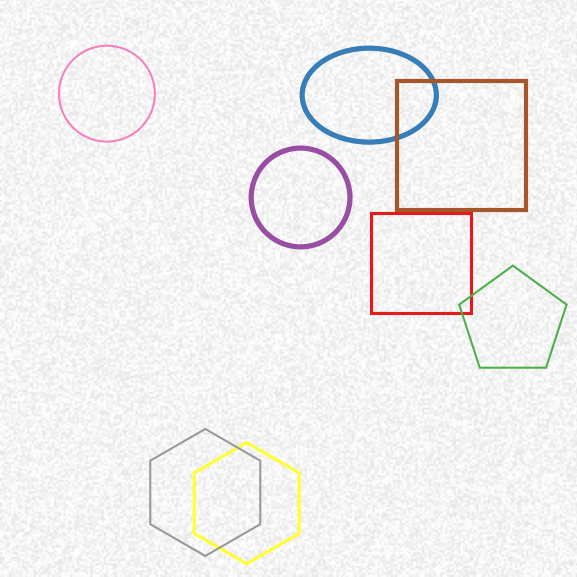[{"shape": "square", "thickness": 1.5, "radius": 0.43, "center": [0.729, 0.544]}, {"shape": "oval", "thickness": 2.5, "radius": 0.58, "center": [0.639, 0.834]}, {"shape": "pentagon", "thickness": 1, "radius": 0.49, "center": [0.888, 0.441]}, {"shape": "circle", "thickness": 2.5, "radius": 0.43, "center": [0.52, 0.657]}, {"shape": "hexagon", "thickness": 1.5, "radius": 0.52, "center": [0.427, 0.128]}, {"shape": "square", "thickness": 2, "radius": 0.56, "center": [0.8, 0.747]}, {"shape": "circle", "thickness": 1, "radius": 0.42, "center": [0.185, 0.837]}, {"shape": "hexagon", "thickness": 1, "radius": 0.55, "center": [0.355, 0.146]}]